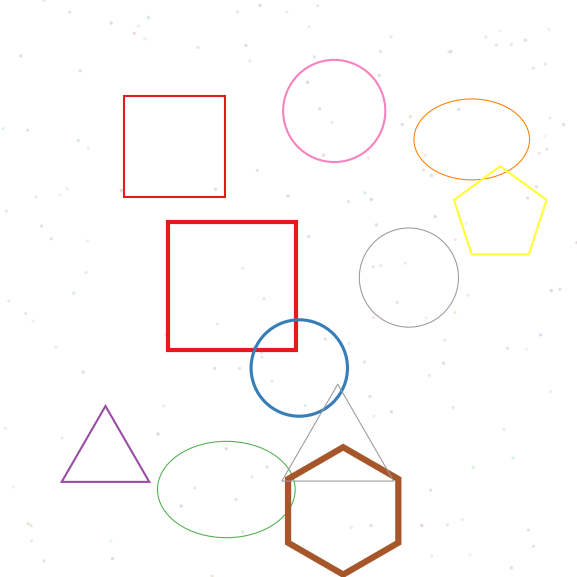[{"shape": "square", "thickness": 2, "radius": 0.55, "center": [0.402, 0.503]}, {"shape": "square", "thickness": 1, "radius": 0.44, "center": [0.302, 0.746]}, {"shape": "circle", "thickness": 1.5, "radius": 0.42, "center": [0.518, 0.362]}, {"shape": "oval", "thickness": 0.5, "radius": 0.6, "center": [0.392, 0.151]}, {"shape": "triangle", "thickness": 1, "radius": 0.44, "center": [0.183, 0.208]}, {"shape": "oval", "thickness": 0.5, "radius": 0.5, "center": [0.817, 0.758]}, {"shape": "pentagon", "thickness": 1, "radius": 0.42, "center": [0.866, 0.627]}, {"shape": "hexagon", "thickness": 3, "radius": 0.55, "center": [0.594, 0.114]}, {"shape": "circle", "thickness": 1, "radius": 0.44, "center": [0.579, 0.807]}, {"shape": "triangle", "thickness": 0.5, "radius": 0.56, "center": [0.585, 0.222]}, {"shape": "circle", "thickness": 0.5, "radius": 0.43, "center": [0.708, 0.518]}]